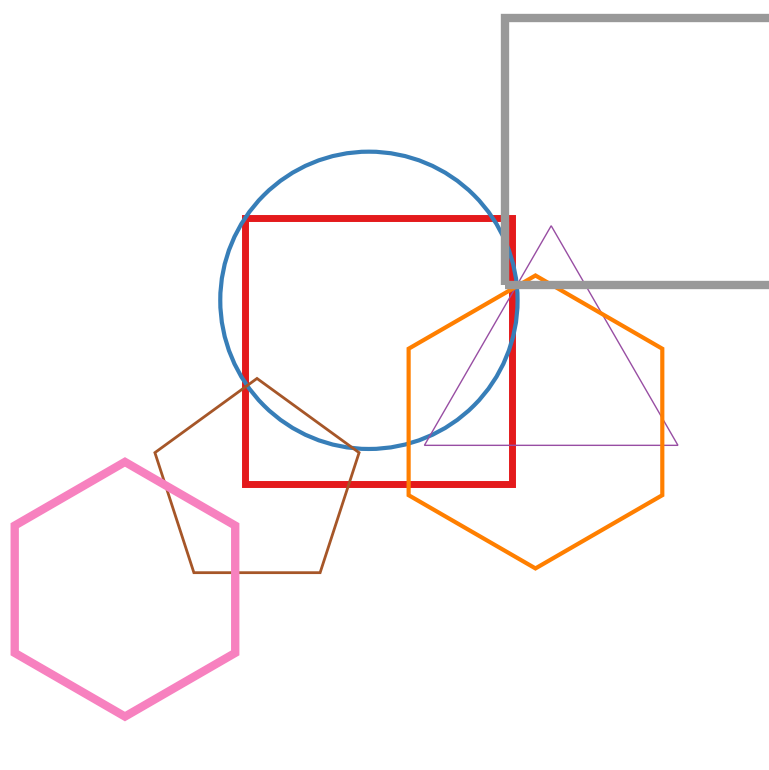[{"shape": "square", "thickness": 2.5, "radius": 0.87, "center": [0.491, 0.544]}, {"shape": "circle", "thickness": 1.5, "radius": 0.97, "center": [0.479, 0.61]}, {"shape": "triangle", "thickness": 0.5, "radius": 0.95, "center": [0.716, 0.517]}, {"shape": "hexagon", "thickness": 1.5, "radius": 0.95, "center": [0.695, 0.452]}, {"shape": "pentagon", "thickness": 1, "radius": 0.7, "center": [0.334, 0.369]}, {"shape": "hexagon", "thickness": 3, "radius": 0.83, "center": [0.162, 0.235]}, {"shape": "square", "thickness": 3, "radius": 0.87, "center": [0.829, 0.804]}]